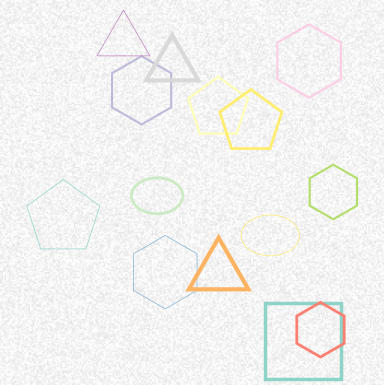[{"shape": "square", "thickness": 2.5, "radius": 0.49, "center": [0.787, 0.113]}, {"shape": "pentagon", "thickness": 0.5, "radius": 0.5, "center": [0.164, 0.434]}, {"shape": "pentagon", "thickness": 1.5, "radius": 0.41, "center": [0.567, 0.719]}, {"shape": "hexagon", "thickness": 1.5, "radius": 0.44, "center": [0.368, 0.766]}, {"shape": "hexagon", "thickness": 2, "radius": 0.36, "center": [0.832, 0.144]}, {"shape": "hexagon", "thickness": 0.5, "radius": 0.48, "center": [0.429, 0.293]}, {"shape": "triangle", "thickness": 3, "radius": 0.45, "center": [0.568, 0.293]}, {"shape": "hexagon", "thickness": 1.5, "radius": 0.35, "center": [0.866, 0.501]}, {"shape": "hexagon", "thickness": 1.5, "radius": 0.48, "center": [0.803, 0.842]}, {"shape": "triangle", "thickness": 3, "radius": 0.39, "center": [0.447, 0.83]}, {"shape": "triangle", "thickness": 0.5, "radius": 0.4, "center": [0.321, 0.895]}, {"shape": "oval", "thickness": 2, "radius": 0.33, "center": [0.408, 0.491]}, {"shape": "pentagon", "thickness": 2, "radius": 0.42, "center": [0.652, 0.683]}, {"shape": "oval", "thickness": 0.5, "radius": 0.38, "center": [0.702, 0.389]}]